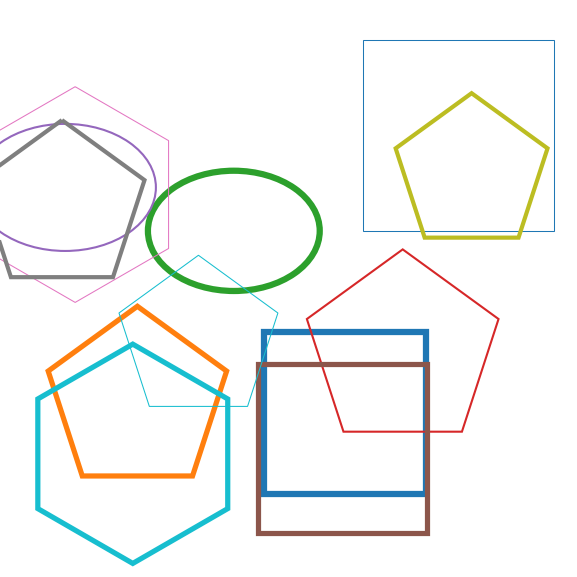[{"shape": "square", "thickness": 3, "radius": 0.7, "center": [0.598, 0.284]}, {"shape": "square", "thickness": 0.5, "radius": 0.83, "center": [0.795, 0.764]}, {"shape": "pentagon", "thickness": 2.5, "radius": 0.81, "center": [0.238, 0.306]}, {"shape": "oval", "thickness": 3, "radius": 0.74, "center": [0.405, 0.599]}, {"shape": "pentagon", "thickness": 1, "radius": 0.87, "center": [0.697, 0.393]}, {"shape": "oval", "thickness": 1, "radius": 0.79, "center": [0.113, 0.675]}, {"shape": "square", "thickness": 2.5, "radius": 0.73, "center": [0.593, 0.222]}, {"shape": "hexagon", "thickness": 0.5, "radius": 0.93, "center": [0.13, 0.662]}, {"shape": "pentagon", "thickness": 2, "radius": 0.75, "center": [0.107, 0.641]}, {"shape": "pentagon", "thickness": 2, "radius": 0.69, "center": [0.817, 0.7]}, {"shape": "pentagon", "thickness": 0.5, "radius": 0.72, "center": [0.344, 0.412]}, {"shape": "hexagon", "thickness": 2.5, "radius": 0.95, "center": [0.23, 0.213]}]